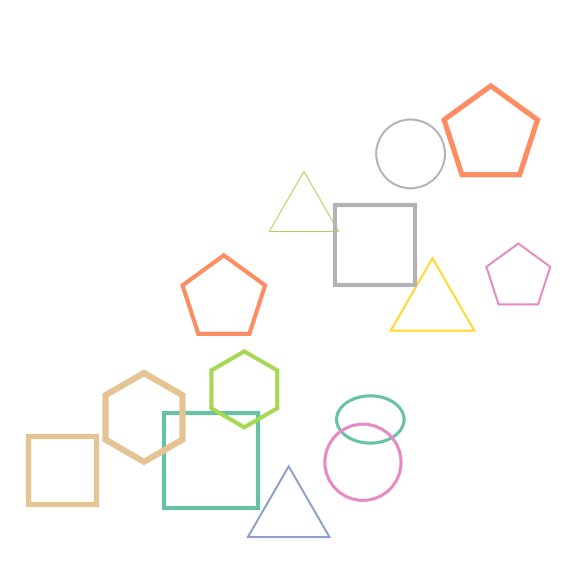[{"shape": "oval", "thickness": 1.5, "radius": 0.29, "center": [0.641, 0.273]}, {"shape": "square", "thickness": 2, "radius": 0.41, "center": [0.365, 0.202]}, {"shape": "pentagon", "thickness": 2, "radius": 0.38, "center": [0.388, 0.482]}, {"shape": "pentagon", "thickness": 2.5, "radius": 0.42, "center": [0.85, 0.765]}, {"shape": "triangle", "thickness": 1, "radius": 0.41, "center": [0.5, 0.11]}, {"shape": "pentagon", "thickness": 1, "radius": 0.29, "center": [0.898, 0.519]}, {"shape": "circle", "thickness": 1.5, "radius": 0.33, "center": [0.628, 0.199]}, {"shape": "triangle", "thickness": 0.5, "radius": 0.35, "center": [0.526, 0.633]}, {"shape": "hexagon", "thickness": 2, "radius": 0.33, "center": [0.423, 0.325]}, {"shape": "triangle", "thickness": 1, "radius": 0.42, "center": [0.749, 0.468]}, {"shape": "hexagon", "thickness": 3, "radius": 0.38, "center": [0.249, 0.276]}, {"shape": "square", "thickness": 2.5, "radius": 0.3, "center": [0.107, 0.185]}, {"shape": "square", "thickness": 2, "radius": 0.35, "center": [0.65, 0.574]}, {"shape": "circle", "thickness": 1, "radius": 0.3, "center": [0.711, 0.733]}]